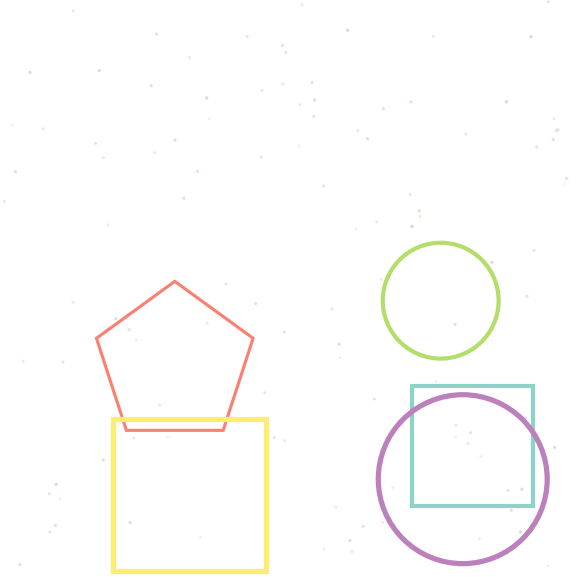[{"shape": "square", "thickness": 2, "radius": 0.52, "center": [0.818, 0.227]}, {"shape": "pentagon", "thickness": 1.5, "radius": 0.71, "center": [0.303, 0.369]}, {"shape": "circle", "thickness": 2, "radius": 0.5, "center": [0.763, 0.479]}, {"shape": "circle", "thickness": 2.5, "radius": 0.73, "center": [0.801, 0.169]}, {"shape": "square", "thickness": 2.5, "radius": 0.66, "center": [0.328, 0.142]}]